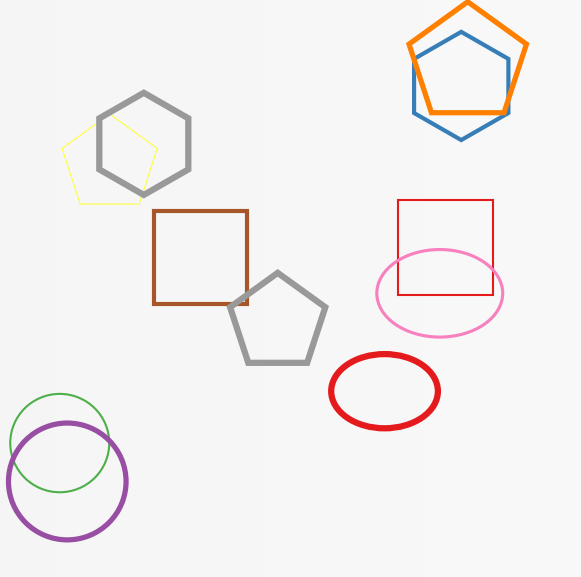[{"shape": "oval", "thickness": 3, "radius": 0.46, "center": [0.662, 0.322]}, {"shape": "square", "thickness": 1, "radius": 0.41, "center": [0.766, 0.57]}, {"shape": "hexagon", "thickness": 2, "radius": 0.47, "center": [0.794, 0.85]}, {"shape": "circle", "thickness": 1, "radius": 0.43, "center": [0.103, 0.232]}, {"shape": "circle", "thickness": 2.5, "radius": 0.51, "center": [0.116, 0.165]}, {"shape": "pentagon", "thickness": 2.5, "radius": 0.53, "center": [0.805, 0.89]}, {"shape": "pentagon", "thickness": 0.5, "radius": 0.43, "center": [0.189, 0.715]}, {"shape": "square", "thickness": 2, "radius": 0.4, "center": [0.345, 0.553]}, {"shape": "oval", "thickness": 1.5, "radius": 0.54, "center": [0.757, 0.491]}, {"shape": "hexagon", "thickness": 3, "radius": 0.44, "center": [0.247, 0.75]}, {"shape": "pentagon", "thickness": 3, "radius": 0.43, "center": [0.478, 0.441]}]